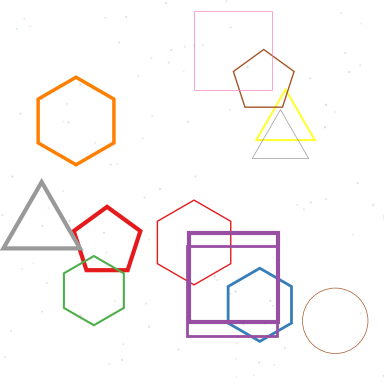[{"shape": "hexagon", "thickness": 1, "radius": 0.55, "center": [0.504, 0.37]}, {"shape": "pentagon", "thickness": 3, "radius": 0.45, "center": [0.278, 0.372]}, {"shape": "hexagon", "thickness": 2, "radius": 0.48, "center": [0.675, 0.208]}, {"shape": "hexagon", "thickness": 1.5, "radius": 0.45, "center": [0.244, 0.245]}, {"shape": "square", "thickness": 3, "radius": 0.58, "center": [0.606, 0.279]}, {"shape": "square", "thickness": 2, "radius": 0.58, "center": [0.603, 0.244]}, {"shape": "hexagon", "thickness": 2.5, "radius": 0.57, "center": [0.197, 0.686]}, {"shape": "triangle", "thickness": 1.5, "radius": 0.44, "center": [0.742, 0.68]}, {"shape": "pentagon", "thickness": 1, "radius": 0.41, "center": [0.685, 0.789]}, {"shape": "circle", "thickness": 0.5, "radius": 0.42, "center": [0.871, 0.167]}, {"shape": "square", "thickness": 0.5, "radius": 0.51, "center": [0.606, 0.869]}, {"shape": "triangle", "thickness": 3, "radius": 0.57, "center": [0.108, 0.412]}, {"shape": "triangle", "thickness": 0.5, "radius": 0.42, "center": [0.728, 0.631]}]